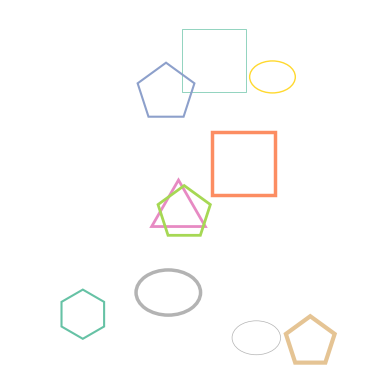[{"shape": "hexagon", "thickness": 1.5, "radius": 0.32, "center": [0.215, 0.184]}, {"shape": "square", "thickness": 0.5, "radius": 0.41, "center": [0.556, 0.843]}, {"shape": "square", "thickness": 2.5, "radius": 0.41, "center": [0.632, 0.576]}, {"shape": "pentagon", "thickness": 1.5, "radius": 0.39, "center": [0.431, 0.76]}, {"shape": "triangle", "thickness": 2, "radius": 0.4, "center": [0.464, 0.452]}, {"shape": "pentagon", "thickness": 2, "radius": 0.36, "center": [0.478, 0.447]}, {"shape": "oval", "thickness": 1, "radius": 0.3, "center": [0.708, 0.8]}, {"shape": "pentagon", "thickness": 3, "radius": 0.33, "center": [0.806, 0.112]}, {"shape": "oval", "thickness": 0.5, "radius": 0.31, "center": [0.666, 0.123]}, {"shape": "oval", "thickness": 2.5, "radius": 0.42, "center": [0.437, 0.24]}]